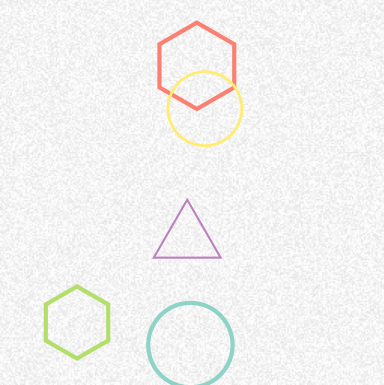[{"shape": "circle", "thickness": 3, "radius": 0.55, "center": [0.495, 0.104]}, {"shape": "hexagon", "thickness": 3, "radius": 0.56, "center": [0.511, 0.829]}, {"shape": "hexagon", "thickness": 3, "radius": 0.47, "center": [0.2, 0.162]}, {"shape": "triangle", "thickness": 1.5, "radius": 0.5, "center": [0.486, 0.381]}, {"shape": "circle", "thickness": 2, "radius": 0.48, "center": [0.532, 0.718]}]